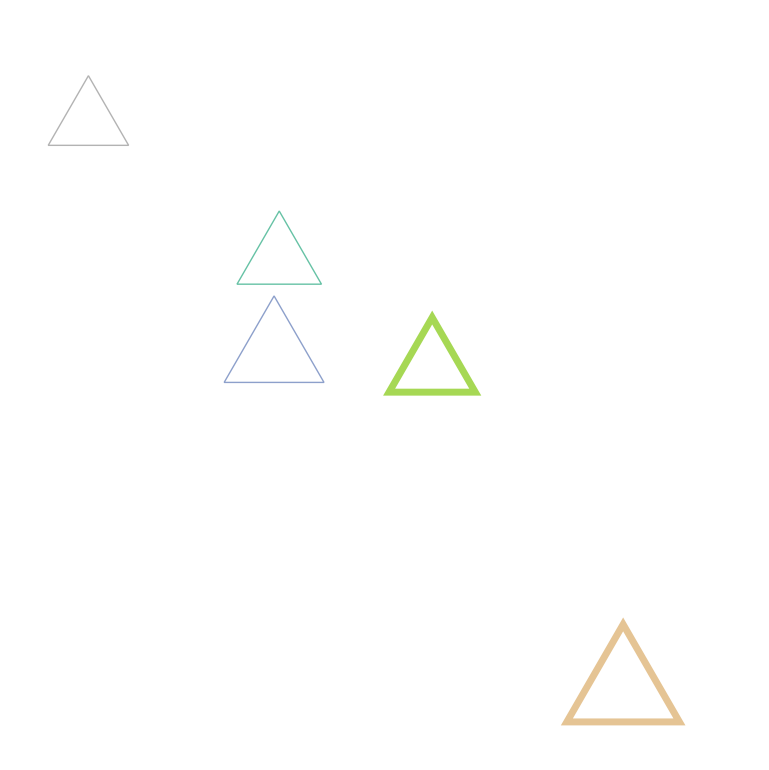[{"shape": "triangle", "thickness": 0.5, "radius": 0.32, "center": [0.363, 0.663]}, {"shape": "triangle", "thickness": 0.5, "radius": 0.37, "center": [0.356, 0.541]}, {"shape": "triangle", "thickness": 2.5, "radius": 0.32, "center": [0.561, 0.523]}, {"shape": "triangle", "thickness": 2.5, "radius": 0.42, "center": [0.809, 0.105]}, {"shape": "triangle", "thickness": 0.5, "radius": 0.3, "center": [0.115, 0.841]}]